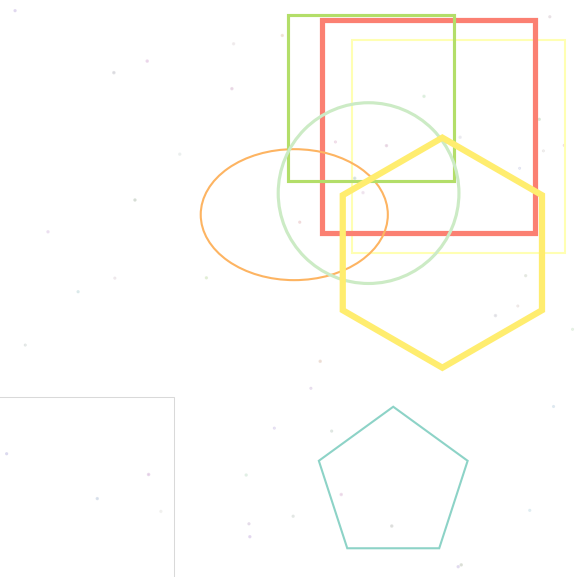[{"shape": "pentagon", "thickness": 1, "radius": 0.68, "center": [0.681, 0.159]}, {"shape": "square", "thickness": 1, "radius": 0.92, "center": [0.794, 0.746]}, {"shape": "square", "thickness": 2.5, "radius": 0.92, "center": [0.742, 0.781]}, {"shape": "oval", "thickness": 1, "radius": 0.81, "center": [0.51, 0.627]}, {"shape": "square", "thickness": 1.5, "radius": 0.72, "center": [0.642, 0.829]}, {"shape": "square", "thickness": 0.5, "radius": 0.97, "center": [0.107, 0.117]}, {"shape": "circle", "thickness": 1.5, "radius": 0.78, "center": [0.638, 0.665]}, {"shape": "hexagon", "thickness": 3, "radius": 1.0, "center": [0.766, 0.562]}]